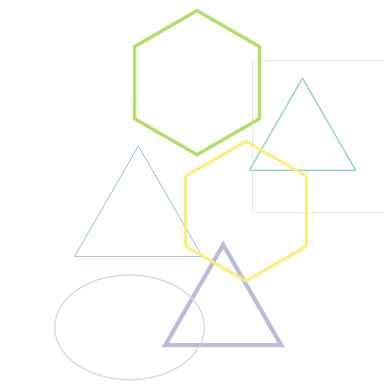[{"shape": "triangle", "thickness": 1, "radius": 0.8, "center": [0.786, 0.637]}, {"shape": "triangle", "thickness": 3, "radius": 0.87, "center": [0.58, 0.191]}, {"shape": "triangle", "thickness": 0.5, "radius": 0.96, "center": [0.359, 0.429]}, {"shape": "hexagon", "thickness": 2.5, "radius": 0.94, "center": [0.512, 0.785]}, {"shape": "oval", "thickness": 1, "radius": 0.97, "center": [0.336, 0.15]}, {"shape": "square", "thickness": 0.5, "radius": 0.99, "center": [0.852, 0.646]}, {"shape": "hexagon", "thickness": 2, "radius": 0.91, "center": [0.639, 0.451]}]